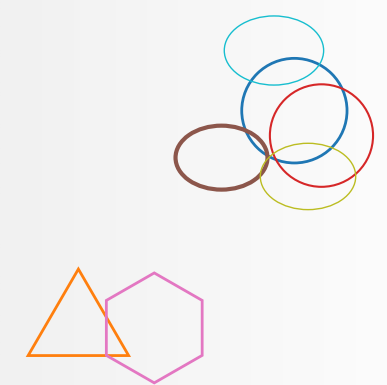[{"shape": "circle", "thickness": 2, "radius": 0.68, "center": [0.76, 0.713]}, {"shape": "triangle", "thickness": 2, "radius": 0.75, "center": [0.202, 0.151]}, {"shape": "circle", "thickness": 1.5, "radius": 0.67, "center": [0.83, 0.648]}, {"shape": "oval", "thickness": 3, "radius": 0.59, "center": [0.572, 0.591]}, {"shape": "hexagon", "thickness": 2, "radius": 0.71, "center": [0.398, 0.148]}, {"shape": "oval", "thickness": 1, "radius": 0.62, "center": [0.795, 0.542]}, {"shape": "oval", "thickness": 1, "radius": 0.64, "center": [0.707, 0.869]}]